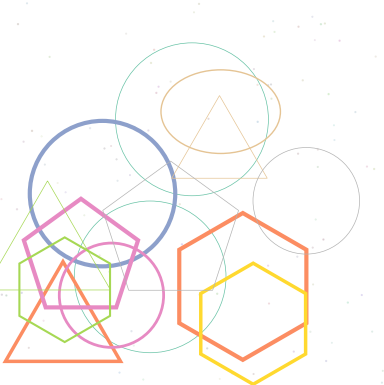[{"shape": "circle", "thickness": 0.5, "radius": 0.99, "center": [0.499, 0.69]}, {"shape": "circle", "thickness": 0.5, "radius": 0.99, "center": [0.39, 0.281]}, {"shape": "triangle", "thickness": 2.5, "radius": 0.86, "center": [0.164, 0.148]}, {"shape": "hexagon", "thickness": 3, "radius": 0.95, "center": [0.631, 0.256]}, {"shape": "circle", "thickness": 3, "radius": 0.94, "center": [0.266, 0.497]}, {"shape": "pentagon", "thickness": 3, "radius": 0.78, "center": [0.21, 0.328]}, {"shape": "circle", "thickness": 2, "radius": 0.68, "center": [0.29, 0.233]}, {"shape": "hexagon", "thickness": 1.5, "radius": 0.68, "center": [0.168, 0.247]}, {"shape": "triangle", "thickness": 0.5, "radius": 0.94, "center": [0.123, 0.341]}, {"shape": "hexagon", "thickness": 2.5, "radius": 0.79, "center": [0.658, 0.159]}, {"shape": "oval", "thickness": 1, "radius": 0.78, "center": [0.573, 0.71]}, {"shape": "triangle", "thickness": 0.5, "radius": 0.72, "center": [0.57, 0.609]}, {"shape": "circle", "thickness": 0.5, "radius": 0.69, "center": [0.796, 0.478]}, {"shape": "pentagon", "thickness": 0.5, "radius": 0.93, "center": [0.443, 0.396]}]